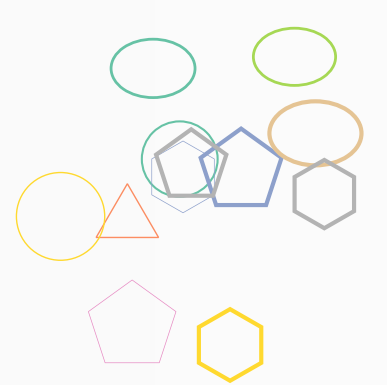[{"shape": "circle", "thickness": 1.5, "radius": 0.49, "center": [0.464, 0.587]}, {"shape": "oval", "thickness": 2, "radius": 0.54, "center": [0.395, 0.822]}, {"shape": "triangle", "thickness": 1, "radius": 0.47, "center": [0.329, 0.43]}, {"shape": "hexagon", "thickness": 0.5, "radius": 0.47, "center": [0.472, 0.541]}, {"shape": "pentagon", "thickness": 3, "radius": 0.55, "center": [0.622, 0.556]}, {"shape": "pentagon", "thickness": 0.5, "radius": 0.59, "center": [0.341, 0.154]}, {"shape": "oval", "thickness": 2, "radius": 0.53, "center": [0.76, 0.852]}, {"shape": "circle", "thickness": 1, "radius": 0.57, "center": [0.156, 0.438]}, {"shape": "hexagon", "thickness": 3, "radius": 0.46, "center": [0.594, 0.104]}, {"shape": "oval", "thickness": 3, "radius": 0.59, "center": [0.814, 0.654]}, {"shape": "pentagon", "thickness": 3, "radius": 0.48, "center": [0.493, 0.569]}, {"shape": "hexagon", "thickness": 3, "radius": 0.44, "center": [0.837, 0.496]}]